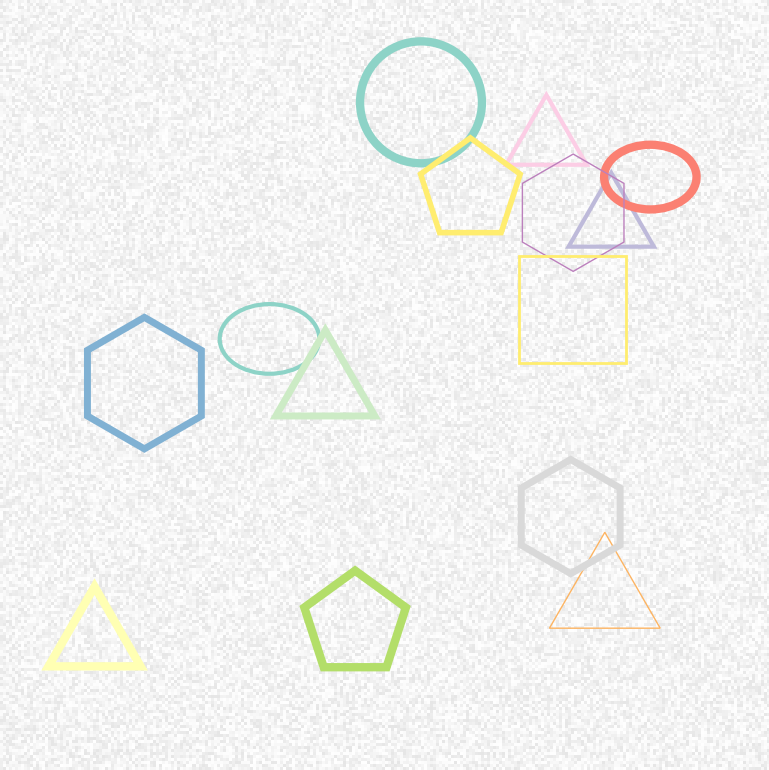[{"shape": "oval", "thickness": 1.5, "radius": 0.32, "center": [0.35, 0.56]}, {"shape": "circle", "thickness": 3, "radius": 0.4, "center": [0.547, 0.867]}, {"shape": "triangle", "thickness": 3, "radius": 0.35, "center": [0.123, 0.169]}, {"shape": "triangle", "thickness": 1.5, "radius": 0.32, "center": [0.794, 0.712]}, {"shape": "oval", "thickness": 3, "radius": 0.3, "center": [0.845, 0.77]}, {"shape": "hexagon", "thickness": 2.5, "radius": 0.43, "center": [0.188, 0.502]}, {"shape": "triangle", "thickness": 0.5, "radius": 0.42, "center": [0.785, 0.226]}, {"shape": "pentagon", "thickness": 3, "radius": 0.35, "center": [0.461, 0.19]}, {"shape": "triangle", "thickness": 1.5, "radius": 0.3, "center": [0.71, 0.816]}, {"shape": "hexagon", "thickness": 2.5, "radius": 0.37, "center": [0.741, 0.329]}, {"shape": "hexagon", "thickness": 0.5, "radius": 0.38, "center": [0.744, 0.724]}, {"shape": "triangle", "thickness": 2.5, "radius": 0.37, "center": [0.423, 0.497]}, {"shape": "square", "thickness": 1, "radius": 0.35, "center": [0.744, 0.598]}, {"shape": "pentagon", "thickness": 2, "radius": 0.34, "center": [0.611, 0.753]}]